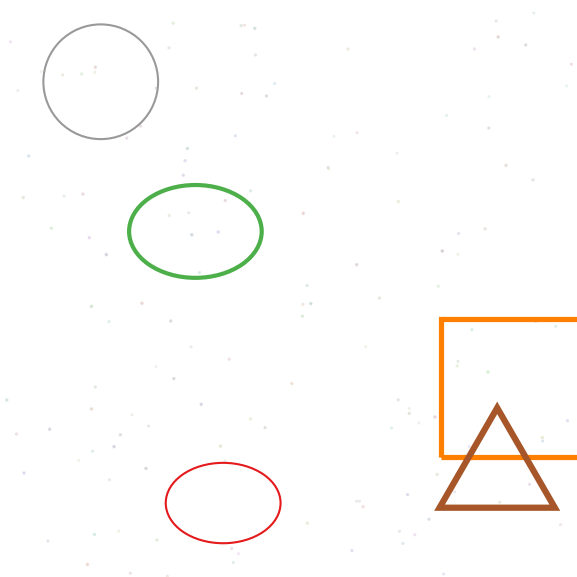[{"shape": "oval", "thickness": 1, "radius": 0.5, "center": [0.386, 0.128]}, {"shape": "oval", "thickness": 2, "radius": 0.57, "center": [0.338, 0.598]}, {"shape": "square", "thickness": 2.5, "radius": 0.6, "center": [0.883, 0.327]}, {"shape": "triangle", "thickness": 3, "radius": 0.58, "center": [0.861, 0.178]}, {"shape": "circle", "thickness": 1, "radius": 0.5, "center": [0.174, 0.858]}]